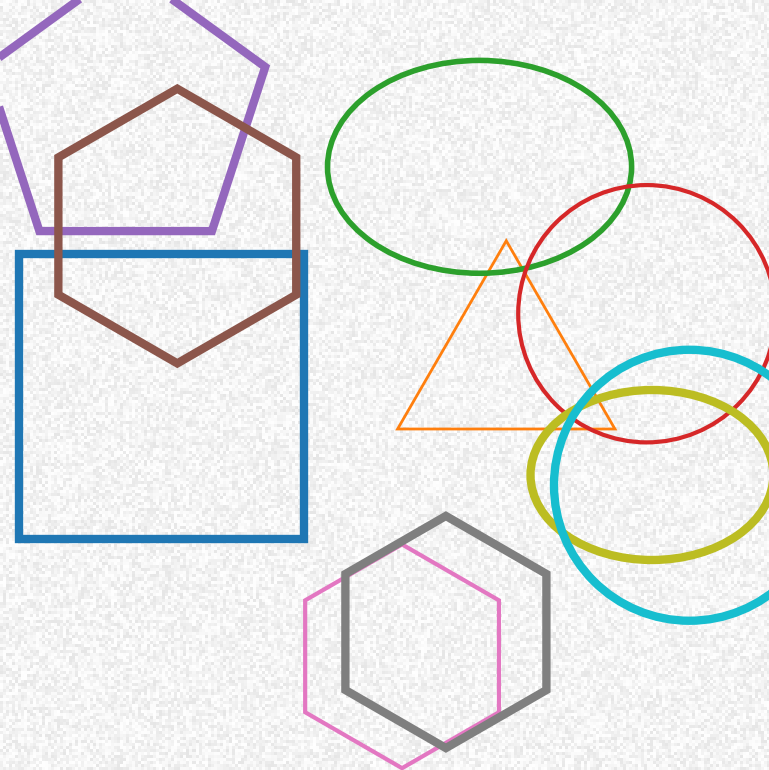[{"shape": "square", "thickness": 3, "radius": 0.92, "center": [0.21, 0.485]}, {"shape": "triangle", "thickness": 1, "radius": 0.81, "center": [0.657, 0.524]}, {"shape": "oval", "thickness": 2, "radius": 0.99, "center": [0.623, 0.783]}, {"shape": "circle", "thickness": 1.5, "radius": 0.84, "center": [0.84, 0.593]}, {"shape": "pentagon", "thickness": 3, "radius": 0.95, "center": [0.163, 0.854]}, {"shape": "hexagon", "thickness": 3, "radius": 0.89, "center": [0.23, 0.706]}, {"shape": "hexagon", "thickness": 1.5, "radius": 0.73, "center": [0.522, 0.148]}, {"shape": "hexagon", "thickness": 3, "radius": 0.75, "center": [0.579, 0.179]}, {"shape": "oval", "thickness": 3, "radius": 0.79, "center": [0.847, 0.383]}, {"shape": "circle", "thickness": 3, "radius": 0.88, "center": [0.895, 0.37]}]